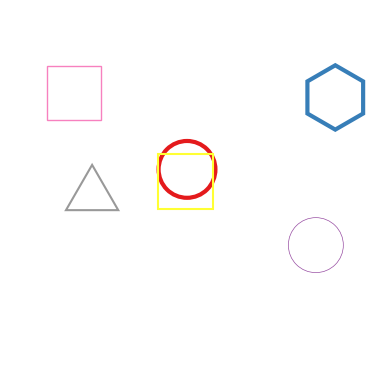[{"shape": "circle", "thickness": 3, "radius": 0.37, "center": [0.486, 0.56]}, {"shape": "hexagon", "thickness": 3, "radius": 0.42, "center": [0.871, 0.747]}, {"shape": "circle", "thickness": 0.5, "radius": 0.36, "center": [0.82, 0.363]}, {"shape": "square", "thickness": 1.5, "radius": 0.36, "center": [0.481, 0.528]}, {"shape": "square", "thickness": 1, "radius": 0.35, "center": [0.193, 0.758]}, {"shape": "triangle", "thickness": 1.5, "radius": 0.39, "center": [0.239, 0.493]}]